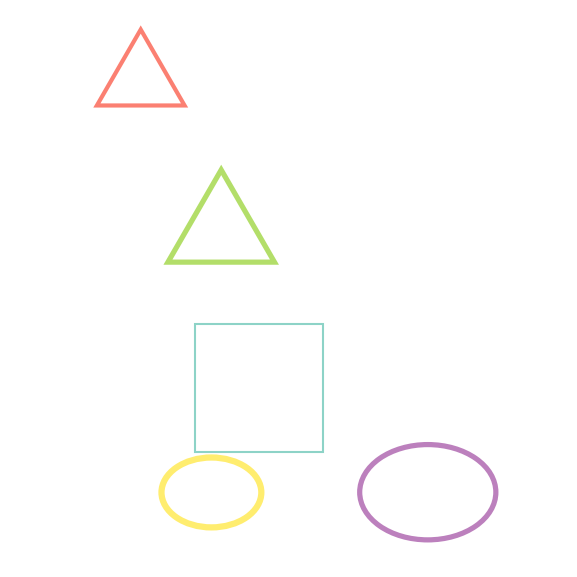[{"shape": "square", "thickness": 1, "radius": 0.55, "center": [0.448, 0.328]}, {"shape": "triangle", "thickness": 2, "radius": 0.44, "center": [0.244, 0.86]}, {"shape": "triangle", "thickness": 2.5, "radius": 0.53, "center": [0.383, 0.598]}, {"shape": "oval", "thickness": 2.5, "radius": 0.59, "center": [0.741, 0.147]}, {"shape": "oval", "thickness": 3, "radius": 0.43, "center": [0.366, 0.146]}]